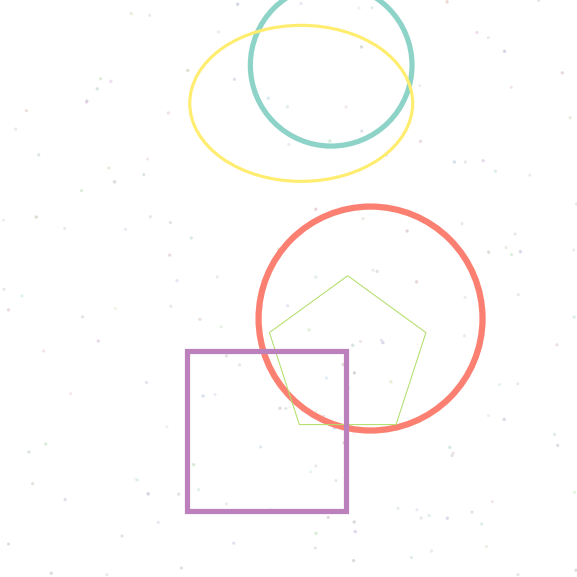[{"shape": "circle", "thickness": 2.5, "radius": 0.7, "center": [0.573, 0.886]}, {"shape": "circle", "thickness": 3, "radius": 0.97, "center": [0.642, 0.448]}, {"shape": "pentagon", "thickness": 0.5, "radius": 0.71, "center": [0.602, 0.379]}, {"shape": "square", "thickness": 2.5, "radius": 0.69, "center": [0.461, 0.253]}, {"shape": "oval", "thickness": 1.5, "radius": 0.96, "center": [0.522, 0.82]}]